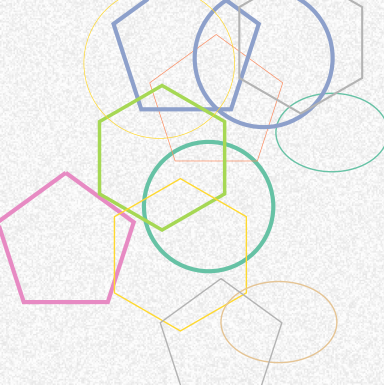[{"shape": "circle", "thickness": 3, "radius": 0.84, "center": [0.542, 0.463]}, {"shape": "oval", "thickness": 1, "radius": 0.73, "center": [0.862, 0.656]}, {"shape": "pentagon", "thickness": 0.5, "radius": 0.91, "center": [0.562, 0.729]}, {"shape": "pentagon", "thickness": 3, "radius": 0.99, "center": [0.484, 0.877]}, {"shape": "circle", "thickness": 3, "radius": 0.9, "center": [0.685, 0.849]}, {"shape": "pentagon", "thickness": 3, "radius": 0.93, "center": [0.171, 0.366]}, {"shape": "hexagon", "thickness": 2.5, "radius": 0.94, "center": [0.421, 0.59]}, {"shape": "circle", "thickness": 0.5, "radius": 0.98, "center": [0.414, 0.836]}, {"shape": "hexagon", "thickness": 1, "radius": 0.99, "center": [0.469, 0.338]}, {"shape": "oval", "thickness": 1, "radius": 0.75, "center": [0.724, 0.163]}, {"shape": "hexagon", "thickness": 1.5, "radius": 0.92, "center": [0.781, 0.89]}, {"shape": "pentagon", "thickness": 1, "radius": 0.83, "center": [0.574, 0.11]}]